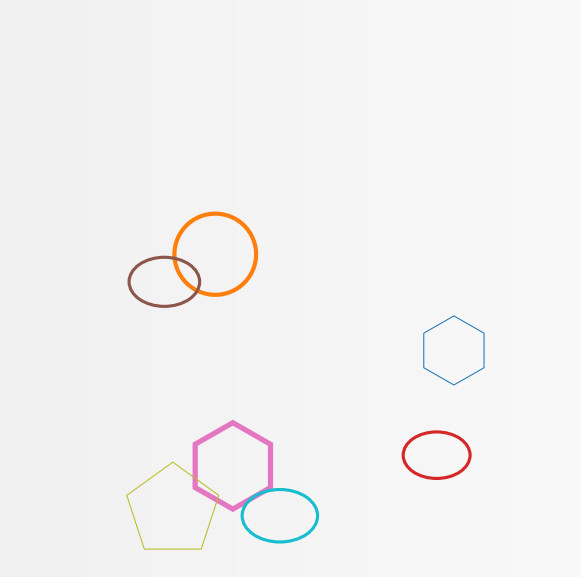[{"shape": "hexagon", "thickness": 0.5, "radius": 0.3, "center": [0.781, 0.392]}, {"shape": "circle", "thickness": 2, "radius": 0.35, "center": [0.37, 0.559]}, {"shape": "oval", "thickness": 1.5, "radius": 0.29, "center": [0.751, 0.211]}, {"shape": "oval", "thickness": 1.5, "radius": 0.3, "center": [0.283, 0.511]}, {"shape": "hexagon", "thickness": 2.5, "radius": 0.37, "center": [0.401, 0.192]}, {"shape": "pentagon", "thickness": 0.5, "radius": 0.42, "center": [0.297, 0.116]}, {"shape": "oval", "thickness": 1.5, "radius": 0.32, "center": [0.482, 0.106]}]